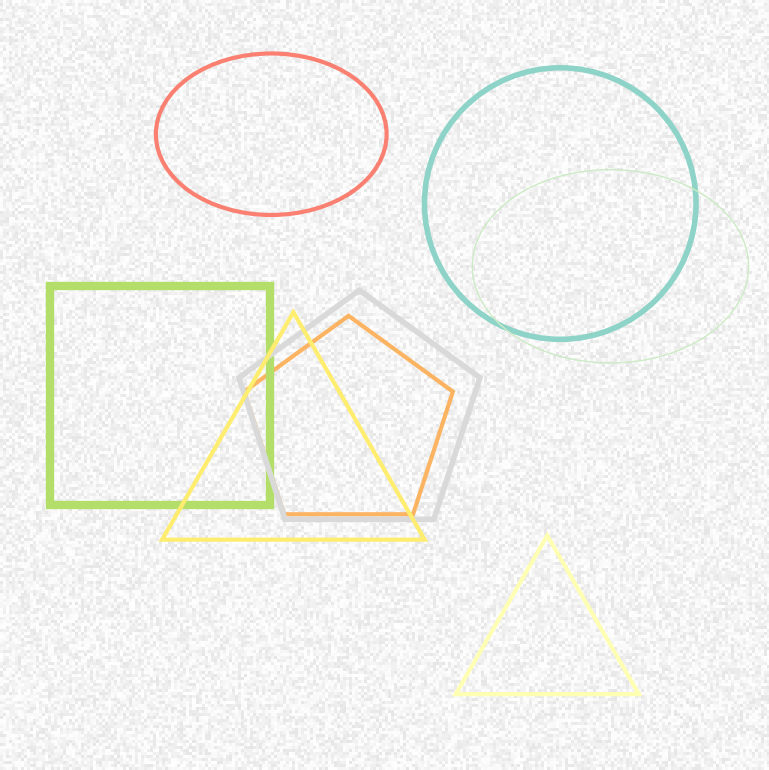[{"shape": "circle", "thickness": 2, "radius": 0.88, "center": [0.728, 0.736]}, {"shape": "triangle", "thickness": 1.5, "radius": 0.69, "center": [0.711, 0.167]}, {"shape": "oval", "thickness": 1.5, "radius": 0.75, "center": [0.352, 0.826]}, {"shape": "pentagon", "thickness": 1.5, "radius": 0.71, "center": [0.453, 0.447]}, {"shape": "square", "thickness": 3, "radius": 0.71, "center": [0.208, 0.486]}, {"shape": "pentagon", "thickness": 2, "radius": 0.82, "center": [0.467, 0.459]}, {"shape": "oval", "thickness": 0.5, "radius": 0.9, "center": [0.793, 0.654]}, {"shape": "triangle", "thickness": 1.5, "radius": 0.98, "center": [0.381, 0.398]}]